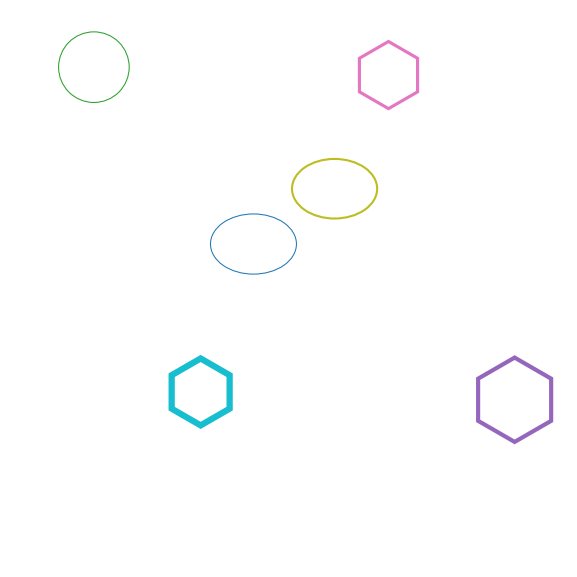[{"shape": "oval", "thickness": 0.5, "radius": 0.37, "center": [0.439, 0.577]}, {"shape": "circle", "thickness": 0.5, "radius": 0.31, "center": [0.163, 0.883]}, {"shape": "hexagon", "thickness": 2, "radius": 0.37, "center": [0.891, 0.307]}, {"shape": "hexagon", "thickness": 1.5, "radius": 0.29, "center": [0.673, 0.869]}, {"shape": "oval", "thickness": 1, "radius": 0.37, "center": [0.579, 0.672]}, {"shape": "hexagon", "thickness": 3, "radius": 0.29, "center": [0.347, 0.32]}]